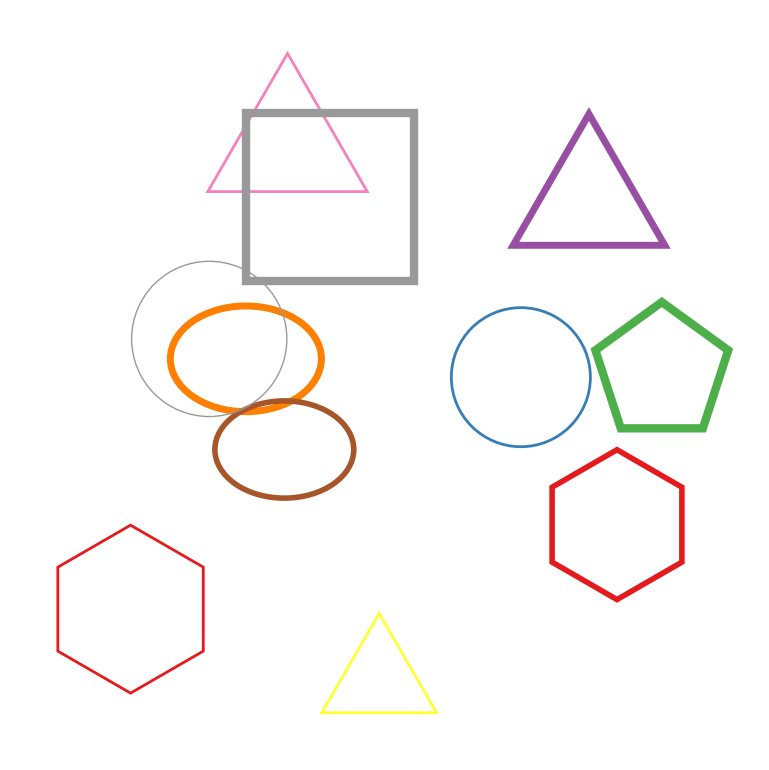[{"shape": "hexagon", "thickness": 2, "radius": 0.49, "center": [0.801, 0.319]}, {"shape": "hexagon", "thickness": 1, "radius": 0.55, "center": [0.17, 0.209]}, {"shape": "circle", "thickness": 1, "radius": 0.45, "center": [0.676, 0.51]}, {"shape": "pentagon", "thickness": 3, "radius": 0.45, "center": [0.86, 0.517]}, {"shape": "triangle", "thickness": 2.5, "radius": 0.57, "center": [0.765, 0.738]}, {"shape": "oval", "thickness": 2.5, "radius": 0.49, "center": [0.319, 0.534]}, {"shape": "triangle", "thickness": 1, "radius": 0.43, "center": [0.492, 0.117]}, {"shape": "oval", "thickness": 2, "radius": 0.45, "center": [0.369, 0.416]}, {"shape": "triangle", "thickness": 1, "radius": 0.6, "center": [0.373, 0.811]}, {"shape": "circle", "thickness": 0.5, "radius": 0.5, "center": [0.272, 0.56]}, {"shape": "square", "thickness": 3, "radius": 0.55, "center": [0.428, 0.744]}]